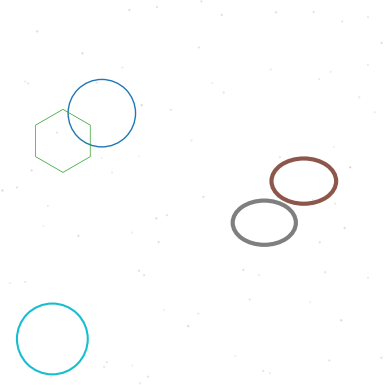[{"shape": "circle", "thickness": 1, "radius": 0.44, "center": [0.264, 0.706]}, {"shape": "hexagon", "thickness": 0.5, "radius": 0.41, "center": [0.163, 0.634]}, {"shape": "oval", "thickness": 3, "radius": 0.42, "center": [0.789, 0.53]}, {"shape": "oval", "thickness": 3, "radius": 0.41, "center": [0.686, 0.422]}, {"shape": "circle", "thickness": 1.5, "radius": 0.46, "center": [0.136, 0.12]}]